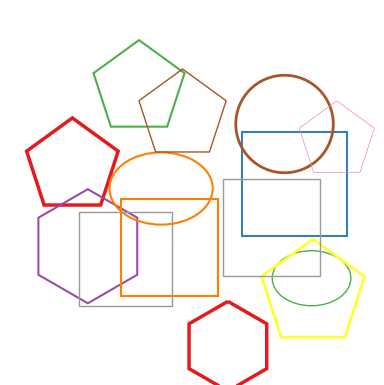[{"shape": "hexagon", "thickness": 2.5, "radius": 0.58, "center": [0.592, 0.101]}, {"shape": "pentagon", "thickness": 2.5, "radius": 0.63, "center": [0.188, 0.569]}, {"shape": "square", "thickness": 1.5, "radius": 0.68, "center": [0.765, 0.522]}, {"shape": "pentagon", "thickness": 1.5, "radius": 0.62, "center": [0.361, 0.772]}, {"shape": "oval", "thickness": 1, "radius": 0.51, "center": [0.809, 0.277]}, {"shape": "hexagon", "thickness": 1.5, "radius": 0.74, "center": [0.228, 0.36]}, {"shape": "oval", "thickness": 1.5, "radius": 0.67, "center": [0.419, 0.51]}, {"shape": "square", "thickness": 1.5, "radius": 0.63, "center": [0.441, 0.358]}, {"shape": "pentagon", "thickness": 2, "radius": 0.7, "center": [0.813, 0.238]}, {"shape": "circle", "thickness": 2, "radius": 0.63, "center": [0.739, 0.678]}, {"shape": "pentagon", "thickness": 1, "radius": 0.6, "center": [0.474, 0.702]}, {"shape": "pentagon", "thickness": 0.5, "radius": 0.51, "center": [0.875, 0.635]}, {"shape": "square", "thickness": 1, "radius": 0.61, "center": [0.326, 0.328]}, {"shape": "square", "thickness": 1, "radius": 0.63, "center": [0.705, 0.408]}]